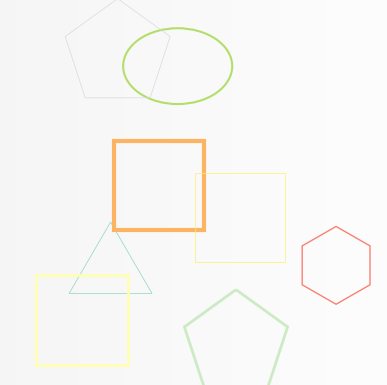[{"shape": "triangle", "thickness": 0.5, "radius": 0.62, "center": [0.285, 0.3]}, {"shape": "square", "thickness": 2, "radius": 0.59, "center": [0.211, 0.169]}, {"shape": "hexagon", "thickness": 1, "radius": 0.51, "center": [0.867, 0.311]}, {"shape": "square", "thickness": 3, "radius": 0.58, "center": [0.41, 0.518]}, {"shape": "oval", "thickness": 1.5, "radius": 0.7, "center": [0.459, 0.828]}, {"shape": "pentagon", "thickness": 0.5, "radius": 0.71, "center": [0.304, 0.861]}, {"shape": "pentagon", "thickness": 2, "radius": 0.7, "center": [0.609, 0.108]}, {"shape": "square", "thickness": 0.5, "radius": 0.58, "center": [0.619, 0.434]}]